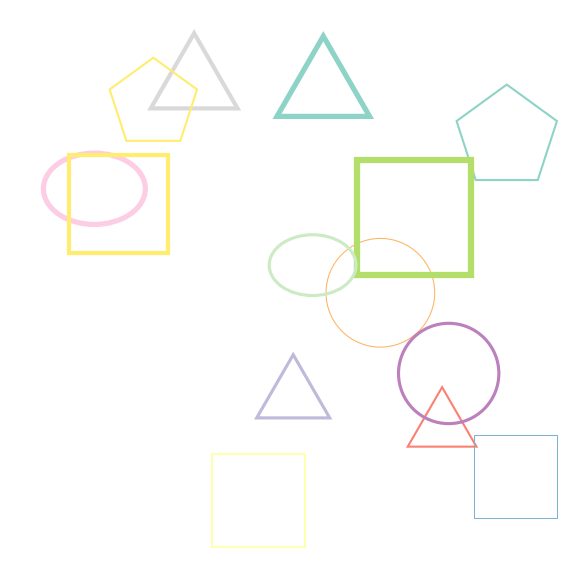[{"shape": "triangle", "thickness": 2.5, "radius": 0.46, "center": [0.56, 0.844]}, {"shape": "pentagon", "thickness": 1, "radius": 0.46, "center": [0.878, 0.761]}, {"shape": "square", "thickness": 1, "radius": 0.4, "center": [0.447, 0.132]}, {"shape": "triangle", "thickness": 1.5, "radius": 0.36, "center": [0.508, 0.312]}, {"shape": "triangle", "thickness": 1, "radius": 0.34, "center": [0.766, 0.26]}, {"shape": "square", "thickness": 0.5, "radius": 0.36, "center": [0.893, 0.173]}, {"shape": "circle", "thickness": 0.5, "radius": 0.47, "center": [0.659, 0.492]}, {"shape": "square", "thickness": 3, "radius": 0.5, "center": [0.717, 0.623]}, {"shape": "oval", "thickness": 2.5, "radius": 0.44, "center": [0.163, 0.672]}, {"shape": "triangle", "thickness": 2, "radius": 0.43, "center": [0.336, 0.855]}, {"shape": "circle", "thickness": 1.5, "radius": 0.43, "center": [0.777, 0.352]}, {"shape": "oval", "thickness": 1.5, "radius": 0.38, "center": [0.541, 0.54]}, {"shape": "square", "thickness": 2, "radius": 0.43, "center": [0.206, 0.646]}, {"shape": "pentagon", "thickness": 1, "radius": 0.4, "center": [0.266, 0.82]}]